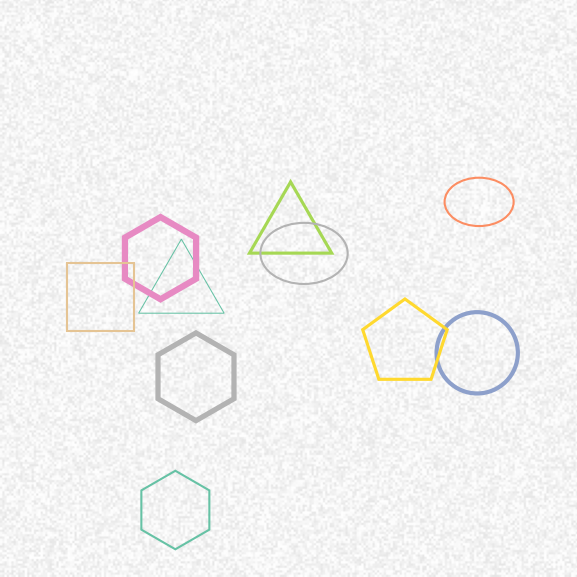[{"shape": "hexagon", "thickness": 1, "radius": 0.34, "center": [0.304, 0.116]}, {"shape": "triangle", "thickness": 0.5, "radius": 0.43, "center": [0.314, 0.5]}, {"shape": "oval", "thickness": 1, "radius": 0.3, "center": [0.83, 0.65]}, {"shape": "circle", "thickness": 2, "radius": 0.35, "center": [0.826, 0.388]}, {"shape": "hexagon", "thickness": 3, "radius": 0.36, "center": [0.278, 0.552]}, {"shape": "triangle", "thickness": 1.5, "radius": 0.41, "center": [0.503, 0.602]}, {"shape": "pentagon", "thickness": 1.5, "radius": 0.38, "center": [0.701, 0.405]}, {"shape": "square", "thickness": 1, "radius": 0.29, "center": [0.174, 0.484]}, {"shape": "hexagon", "thickness": 2.5, "radius": 0.38, "center": [0.339, 0.347]}, {"shape": "oval", "thickness": 1, "radius": 0.38, "center": [0.526, 0.56]}]